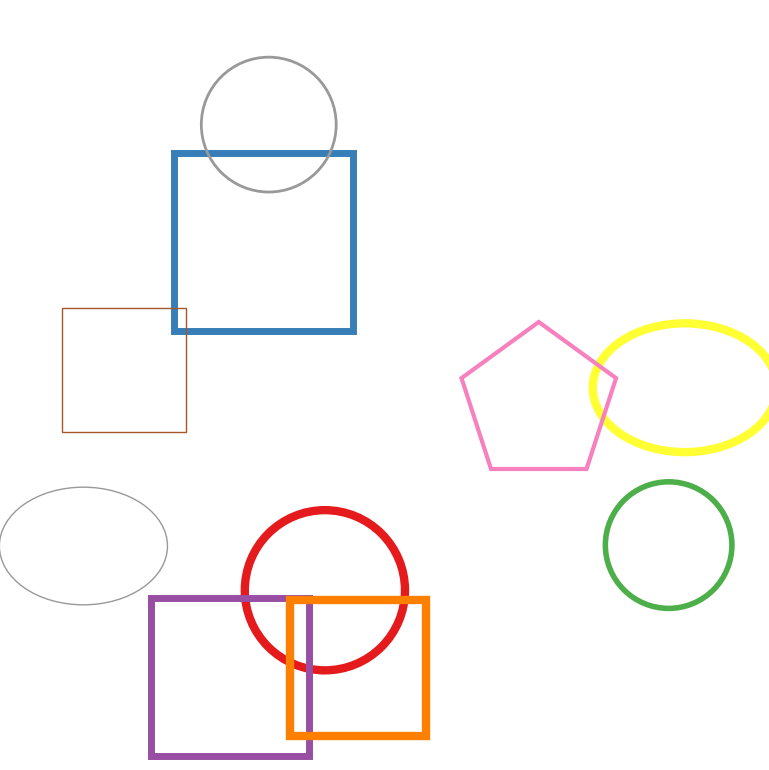[{"shape": "circle", "thickness": 3, "radius": 0.52, "center": [0.422, 0.233]}, {"shape": "square", "thickness": 2.5, "radius": 0.58, "center": [0.342, 0.685]}, {"shape": "circle", "thickness": 2, "radius": 0.41, "center": [0.868, 0.292]}, {"shape": "square", "thickness": 2.5, "radius": 0.51, "center": [0.299, 0.12]}, {"shape": "square", "thickness": 3, "radius": 0.44, "center": [0.465, 0.132]}, {"shape": "oval", "thickness": 3, "radius": 0.6, "center": [0.889, 0.496]}, {"shape": "square", "thickness": 0.5, "radius": 0.4, "center": [0.161, 0.52]}, {"shape": "pentagon", "thickness": 1.5, "radius": 0.53, "center": [0.7, 0.476]}, {"shape": "oval", "thickness": 0.5, "radius": 0.55, "center": [0.108, 0.291]}, {"shape": "circle", "thickness": 1, "radius": 0.44, "center": [0.349, 0.838]}]